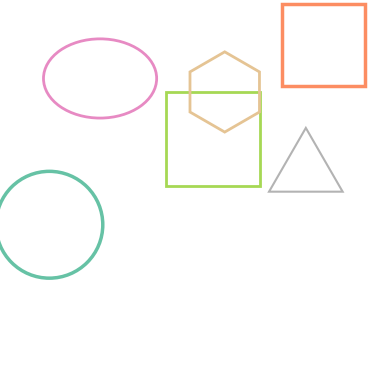[{"shape": "circle", "thickness": 2.5, "radius": 0.69, "center": [0.128, 0.416]}, {"shape": "square", "thickness": 2.5, "radius": 0.53, "center": [0.84, 0.883]}, {"shape": "oval", "thickness": 2, "radius": 0.73, "center": [0.26, 0.796]}, {"shape": "square", "thickness": 2, "radius": 0.61, "center": [0.553, 0.638]}, {"shape": "hexagon", "thickness": 2, "radius": 0.52, "center": [0.584, 0.761]}, {"shape": "triangle", "thickness": 1.5, "radius": 0.55, "center": [0.794, 0.557]}]